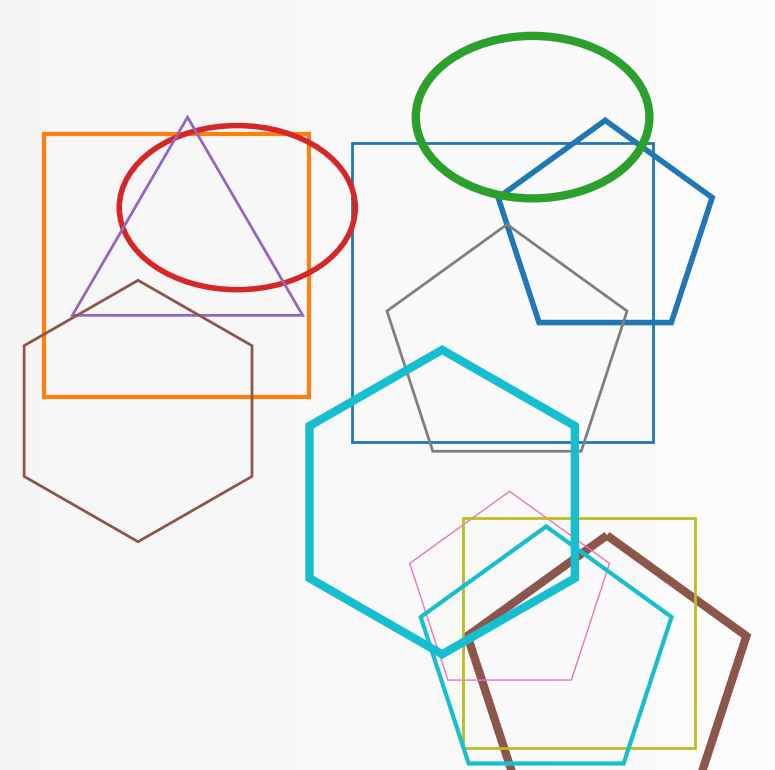[{"shape": "square", "thickness": 1, "radius": 0.97, "center": [0.648, 0.62]}, {"shape": "pentagon", "thickness": 2, "radius": 0.73, "center": [0.781, 0.699]}, {"shape": "square", "thickness": 1.5, "radius": 0.86, "center": [0.228, 0.655]}, {"shape": "oval", "thickness": 3, "radius": 0.75, "center": [0.687, 0.848]}, {"shape": "oval", "thickness": 2, "radius": 0.76, "center": [0.306, 0.73]}, {"shape": "triangle", "thickness": 1, "radius": 0.86, "center": [0.242, 0.676]}, {"shape": "pentagon", "thickness": 3, "radius": 0.95, "center": [0.783, 0.115]}, {"shape": "hexagon", "thickness": 1, "radius": 0.85, "center": [0.178, 0.466]}, {"shape": "pentagon", "thickness": 0.5, "radius": 0.68, "center": [0.658, 0.226]}, {"shape": "pentagon", "thickness": 1, "radius": 0.81, "center": [0.654, 0.546]}, {"shape": "square", "thickness": 1, "radius": 0.75, "center": [0.747, 0.177]}, {"shape": "pentagon", "thickness": 1.5, "radius": 0.85, "center": [0.705, 0.146]}, {"shape": "hexagon", "thickness": 3, "radius": 0.99, "center": [0.571, 0.348]}]